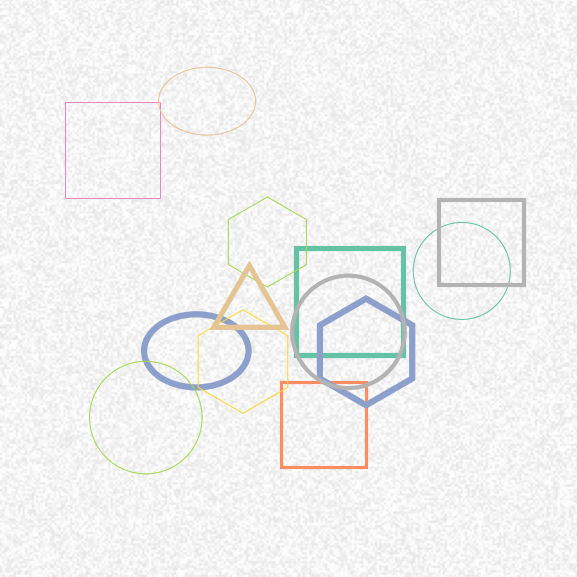[{"shape": "circle", "thickness": 0.5, "radius": 0.42, "center": [0.8, 0.53]}, {"shape": "square", "thickness": 2.5, "radius": 0.46, "center": [0.606, 0.477]}, {"shape": "square", "thickness": 1.5, "radius": 0.37, "center": [0.561, 0.264]}, {"shape": "hexagon", "thickness": 3, "radius": 0.46, "center": [0.634, 0.39]}, {"shape": "oval", "thickness": 3, "radius": 0.45, "center": [0.34, 0.392]}, {"shape": "square", "thickness": 0.5, "radius": 0.41, "center": [0.195, 0.739]}, {"shape": "hexagon", "thickness": 0.5, "radius": 0.39, "center": [0.463, 0.58]}, {"shape": "circle", "thickness": 0.5, "radius": 0.49, "center": [0.253, 0.276]}, {"shape": "hexagon", "thickness": 0.5, "radius": 0.45, "center": [0.421, 0.373]}, {"shape": "oval", "thickness": 0.5, "radius": 0.42, "center": [0.359, 0.824]}, {"shape": "triangle", "thickness": 2.5, "radius": 0.36, "center": [0.432, 0.468]}, {"shape": "square", "thickness": 2, "radius": 0.37, "center": [0.834, 0.579]}, {"shape": "circle", "thickness": 2, "radius": 0.49, "center": [0.603, 0.424]}]